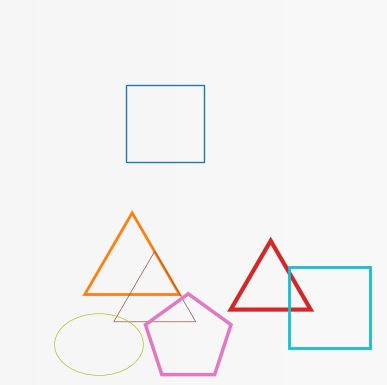[{"shape": "square", "thickness": 1, "radius": 0.5, "center": [0.425, 0.679]}, {"shape": "triangle", "thickness": 2, "radius": 0.71, "center": [0.341, 0.306]}, {"shape": "triangle", "thickness": 3, "radius": 0.6, "center": [0.699, 0.255]}, {"shape": "triangle", "thickness": 0.5, "radius": 0.61, "center": [0.399, 0.225]}, {"shape": "pentagon", "thickness": 2.5, "radius": 0.58, "center": [0.486, 0.121]}, {"shape": "oval", "thickness": 0.5, "radius": 0.57, "center": [0.255, 0.105]}, {"shape": "square", "thickness": 2, "radius": 0.52, "center": [0.851, 0.201]}]